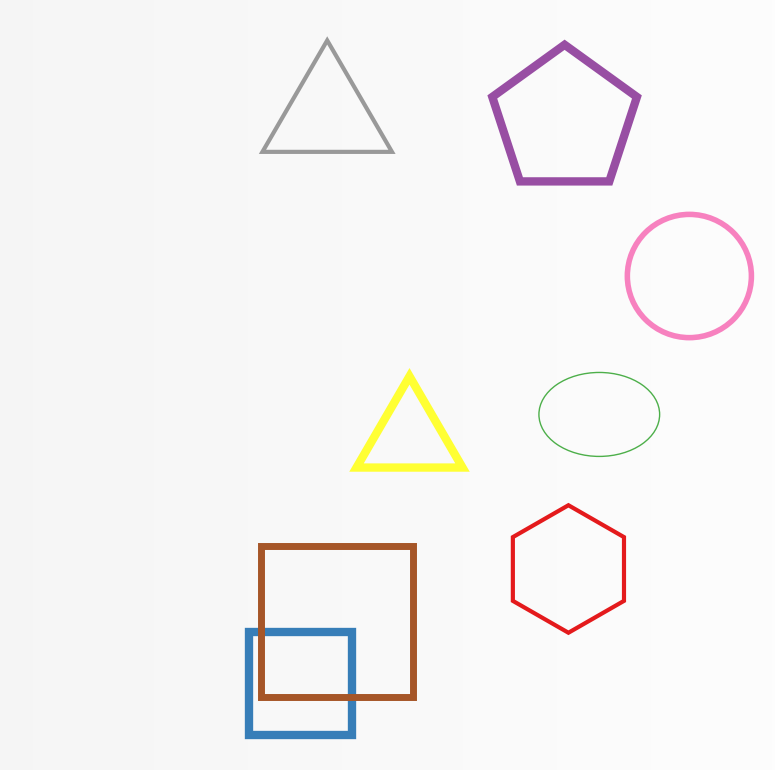[{"shape": "hexagon", "thickness": 1.5, "radius": 0.41, "center": [0.733, 0.261]}, {"shape": "square", "thickness": 3, "radius": 0.33, "center": [0.388, 0.112]}, {"shape": "oval", "thickness": 0.5, "radius": 0.39, "center": [0.773, 0.462]}, {"shape": "pentagon", "thickness": 3, "radius": 0.49, "center": [0.729, 0.844]}, {"shape": "triangle", "thickness": 3, "radius": 0.39, "center": [0.528, 0.432]}, {"shape": "square", "thickness": 2.5, "radius": 0.49, "center": [0.435, 0.193]}, {"shape": "circle", "thickness": 2, "radius": 0.4, "center": [0.89, 0.642]}, {"shape": "triangle", "thickness": 1.5, "radius": 0.48, "center": [0.422, 0.851]}]